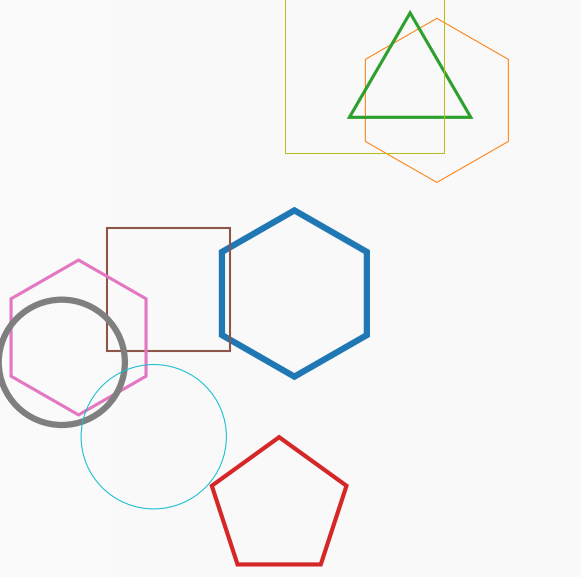[{"shape": "hexagon", "thickness": 3, "radius": 0.72, "center": [0.507, 0.491]}, {"shape": "hexagon", "thickness": 0.5, "radius": 0.71, "center": [0.752, 0.825]}, {"shape": "triangle", "thickness": 1.5, "radius": 0.6, "center": [0.706, 0.856]}, {"shape": "pentagon", "thickness": 2, "radius": 0.61, "center": [0.48, 0.12]}, {"shape": "square", "thickness": 1, "radius": 0.53, "center": [0.29, 0.498]}, {"shape": "hexagon", "thickness": 1.5, "radius": 0.67, "center": [0.135, 0.415]}, {"shape": "circle", "thickness": 3, "radius": 0.54, "center": [0.106, 0.372]}, {"shape": "square", "thickness": 0.5, "radius": 0.68, "center": [0.627, 0.871]}, {"shape": "circle", "thickness": 0.5, "radius": 0.62, "center": [0.265, 0.243]}]